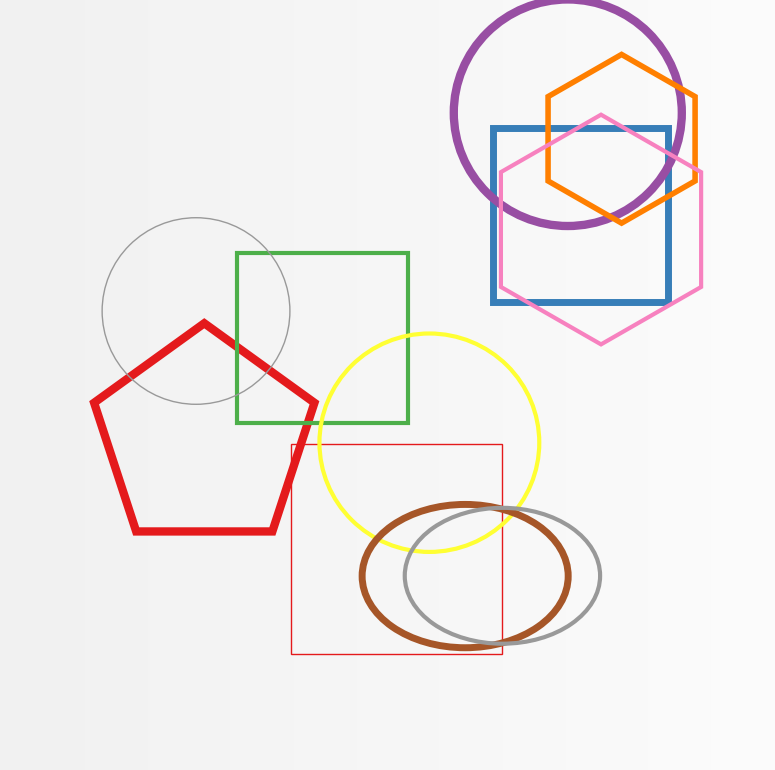[{"shape": "pentagon", "thickness": 3, "radius": 0.75, "center": [0.264, 0.431]}, {"shape": "square", "thickness": 0.5, "radius": 0.68, "center": [0.512, 0.287]}, {"shape": "square", "thickness": 2.5, "radius": 0.57, "center": [0.749, 0.721]}, {"shape": "square", "thickness": 1.5, "radius": 0.55, "center": [0.416, 0.561]}, {"shape": "circle", "thickness": 3, "radius": 0.74, "center": [0.733, 0.854]}, {"shape": "hexagon", "thickness": 2, "radius": 0.55, "center": [0.802, 0.82]}, {"shape": "circle", "thickness": 1.5, "radius": 0.71, "center": [0.554, 0.425]}, {"shape": "oval", "thickness": 2.5, "radius": 0.66, "center": [0.6, 0.252]}, {"shape": "hexagon", "thickness": 1.5, "radius": 0.75, "center": [0.776, 0.702]}, {"shape": "circle", "thickness": 0.5, "radius": 0.61, "center": [0.253, 0.596]}, {"shape": "oval", "thickness": 1.5, "radius": 0.63, "center": [0.648, 0.252]}]